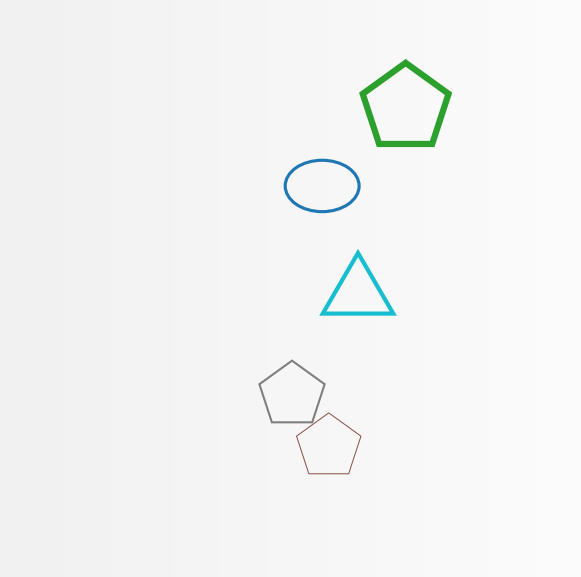[{"shape": "oval", "thickness": 1.5, "radius": 0.32, "center": [0.554, 0.677]}, {"shape": "pentagon", "thickness": 3, "radius": 0.39, "center": [0.698, 0.813]}, {"shape": "pentagon", "thickness": 0.5, "radius": 0.29, "center": [0.566, 0.226]}, {"shape": "pentagon", "thickness": 1, "radius": 0.3, "center": [0.502, 0.316]}, {"shape": "triangle", "thickness": 2, "radius": 0.35, "center": [0.616, 0.491]}]